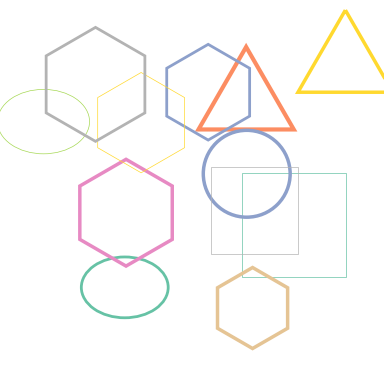[{"shape": "square", "thickness": 0.5, "radius": 0.67, "center": [0.763, 0.416]}, {"shape": "oval", "thickness": 2, "radius": 0.56, "center": [0.324, 0.254]}, {"shape": "triangle", "thickness": 3, "radius": 0.71, "center": [0.639, 0.735]}, {"shape": "hexagon", "thickness": 2, "radius": 0.62, "center": [0.541, 0.761]}, {"shape": "circle", "thickness": 2.5, "radius": 0.56, "center": [0.641, 0.549]}, {"shape": "hexagon", "thickness": 2.5, "radius": 0.69, "center": [0.327, 0.448]}, {"shape": "oval", "thickness": 0.5, "radius": 0.6, "center": [0.113, 0.684]}, {"shape": "triangle", "thickness": 2.5, "radius": 0.71, "center": [0.897, 0.832]}, {"shape": "hexagon", "thickness": 0.5, "radius": 0.65, "center": [0.367, 0.681]}, {"shape": "hexagon", "thickness": 2.5, "radius": 0.53, "center": [0.656, 0.2]}, {"shape": "hexagon", "thickness": 2, "radius": 0.74, "center": [0.248, 0.781]}, {"shape": "square", "thickness": 0.5, "radius": 0.56, "center": [0.661, 0.453]}]